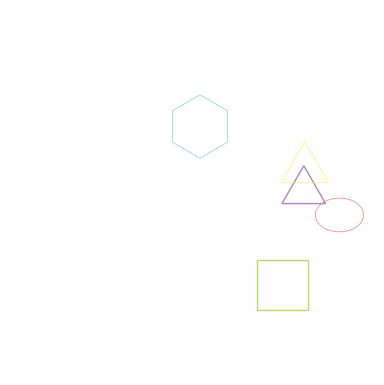[{"shape": "hexagon", "thickness": 0.5, "radius": 0.41, "center": [0.519, 0.671]}, {"shape": "oval", "thickness": 0.5, "radius": 0.31, "center": [0.882, 0.442]}, {"shape": "square", "thickness": 1, "radius": 0.33, "center": [0.733, 0.26]}, {"shape": "triangle", "thickness": 1, "radius": 0.33, "center": [0.789, 0.504]}, {"shape": "triangle", "thickness": 0.5, "radius": 0.36, "center": [0.792, 0.561]}]